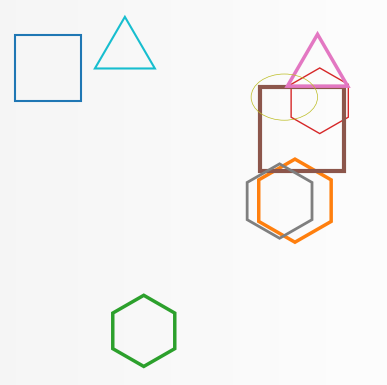[{"shape": "square", "thickness": 1.5, "radius": 0.43, "center": [0.125, 0.823]}, {"shape": "hexagon", "thickness": 2.5, "radius": 0.54, "center": [0.761, 0.479]}, {"shape": "hexagon", "thickness": 2.5, "radius": 0.46, "center": [0.371, 0.141]}, {"shape": "hexagon", "thickness": 1, "radius": 0.43, "center": [0.825, 0.738]}, {"shape": "square", "thickness": 3, "radius": 0.54, "center": [0.78, 0.665]}, {"shape": "triangle", "thickness": 2.5, "radius": 0.45, "center": [0.819, 0.821]}, {"shape": "hexagon", "thickness": 2, "radius": 0.48, "center": [0.722, 0.478]}, {"shape": "oval", "thickness": 0.5, "radius": 0.43, "center": [0.734, 0.748]}, {"shape": "triangle", "thickness": 1.5, "radius": 0.45, "center": [0.322, 0.867]}]